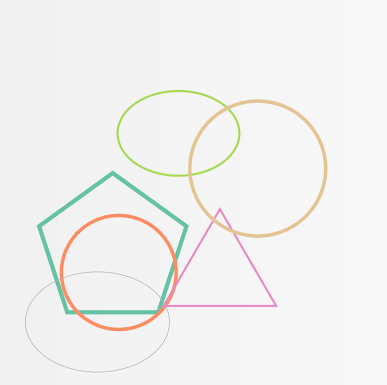[{"shape": "pentagon", "thickness": 3, "radius": 1.0, "center": [0.291, 0.351]}, {"shape": "circle", "thickness": 2.5, "radius": 0.74, "center": [0.307, 0.292]}, {"shape": "triangle", "thickness": 1.5, "radius": 0.84, "center": [0.568, 0.289]}, {"shape": "oval", "thickness": 1.5, "radius": 0.79, "center": [0.461, 0.654]}, {"shape": "circle", "thickness": 2.5, "radius": 0.88, "center": [0.665, 0.562]}, {"shape": "oval", "thickness": 0.5, "radius": 0.93, "center": [0.251, 0.164]}]